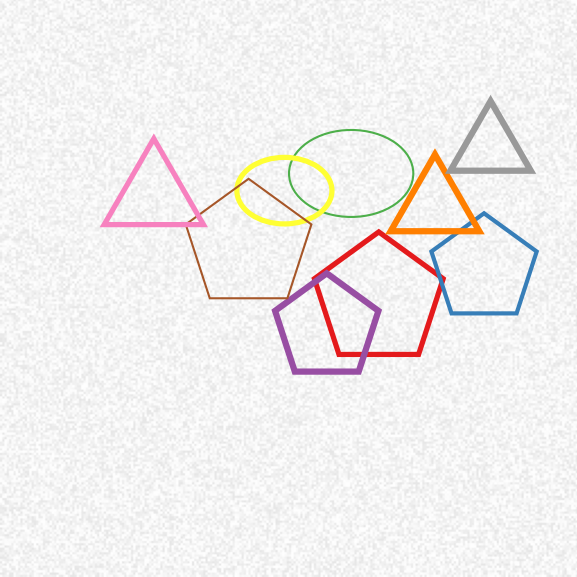[{"shape": "pentagon", "thickness": 2.5, "radius": 0.59, "center": [0.656, 0.48]}, {"shape": "pentagon", "thickness": 2, "radius": 0.48, "center": [0.838, 0.534]}, {"shape": "oval", "thickness": 1, "radius": 0.54, "center": [0.608, 0.699]}, {"shape": "pentagon", "thickness": 3, "radius": 0.47, "center": [0.566, 0.432]}, {"shape": "triangle", "thickness": 3, "radius": 0.44, "center": [0.753, 0.643]}, {"shape": "oval", "thickness": 2.5, "radius": 0.41, "center": [0.492, 0.669]}, {"shape": "pentagon", "thickness": 1, "radius": 0.57, "center": [0.43, 0.575]}, {"shape": "triangle", "thickness": 2.5, "radius": 0.5, "center": [0.266, 0.66]}, {"shape": "triangle", "thickness": 3, "radius": 0.4, "center": [0.85, 0.744]}]